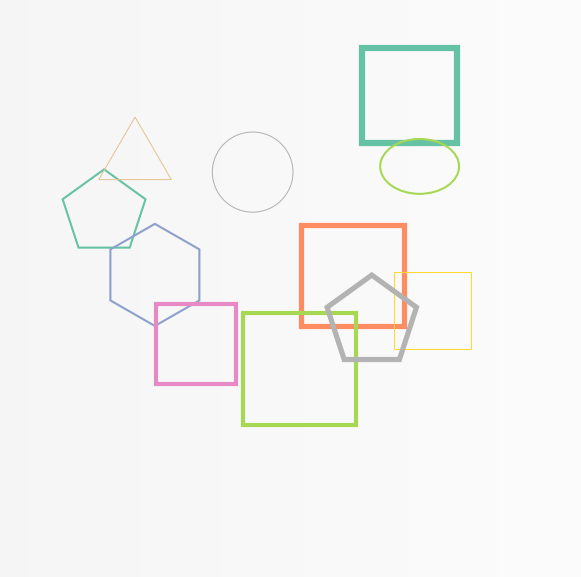[{"shape": "pentagon", "thickness": 1, "radius": 0.37, "center": [0.179, 0.631]}, {"shape": "square", "thickness": 3, "radius": 0.41, "center": [0.704, 0.834]}, {"shape": "square", "thickness": 2.5, "radius": 0.44, "center": [0.606, 0.522]}, {"shape": "hexagon", "thickness": 1, "radius": 0.44, "center": [0.266, 0.523]}, {"shape": "square", "thickness": 2, "radius": 0.35, "center": [0.338, 0.403]}, {"shape": "square", "thickness": 2, "radius": 0.49, "center": [0.515, 0.36]}, {"shape": "oval", "thickness": 1, "radius": 0.34, "center": [0.722, 0.711]}, {"shape": "square", "thickness": 0.5, "radius": 0.33, "center": [0.745, 0.461]}, {"shape": "triangle", "thickness": 0.5, "radius": 0.36, "center": [0.232, 0.724]}, {"shape": "circle", "thickness": 0.5, "radius": 0.35, "center": [0.435, 0.701]}, {"shape": "pentagon", "thickness": 2.5, "radius": 0.4, "center": [0.64, 0.442]}]